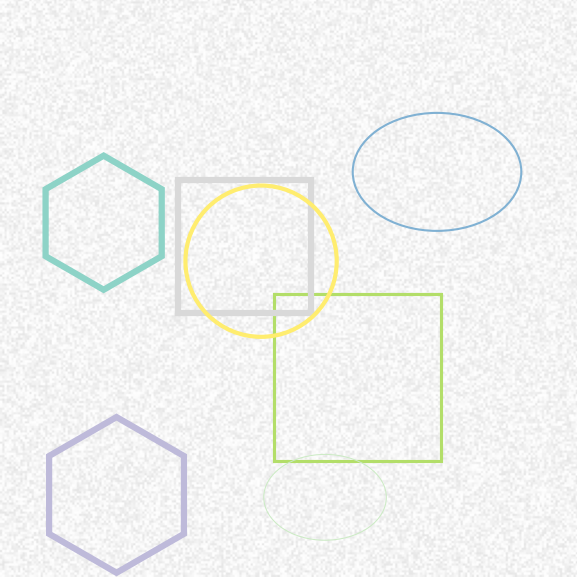[{"shape": "hexagon", "thickness": 3, "radius": 0.58, "center": [0.179, 0.614]}, {"shape": "hexagon", "thickness": 3, "radius": 0.67, "center": [0.202, 0.142]}, {"shape": "oval", "thickness": 1, "radius": 0.73, "center": [0.757, 0.701]}, {"shape": "square", "thickness": 1.5, "radius": 0.72, "center": [0.619, 0.346]}, {"shape": "square", "thickness": 3, "radius": 0.58, "center": [0.423, 0.573]}, {"shape": "oval", "thickness": 0.5, "radius": 0.53, "center": [0.563, 0.138]}, {"shape": "circle", "thickness": 2, "radius": 0.65, "center": [0.452, 0.547]}]